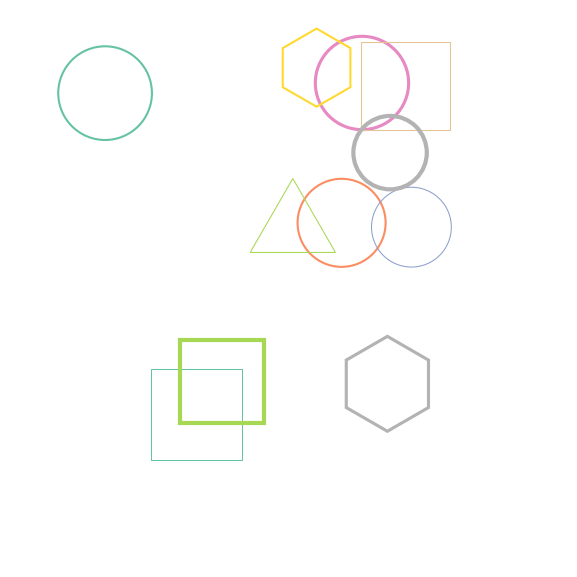[{"shape": "square", "thickness": 0.5, "radius": 0.39, "center": [0.34, 0.281]}, {"shape": "circle", "thickness": 1, "radius": 0.41, "center": [0.182, 0.838]}, {"shape": "circle", "thickness": 1, "radius": 0.38, "center": [0.591, 0.613]}, {"shape": "circle", "thickness": 0.5, "radius": 0.35, "center": [0.712, 0.606]}, {"shape": "circle", "thickness": 1.5, "radius": 0.4, "center": [0.627, 0.855]}, {"shape": "triangle", "thickness": 0.5, "radius": 0.43, "center": [0.507, 0.605]}, {"shape": "square", "thickness": 2, "radius": 0.36, "center": [0.385, 0.339]}, {"shape": "hexagon", "thickness": 1, "radius": 0.34, "center": [0.548, 0.882]}, {"shape": "square", "thickness": 0.5, "radius": 0.38, "center": [0.702, 0.85]}, {"shape": "circle", "thickness": 2, "radius": 0.32, "center": [0.675, 0.735]}, {"shape": "hexagon", "thickness": 1.5, "radius": 0.41, "center": [0.671, 0.335]}]